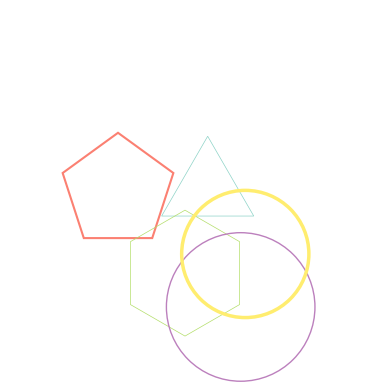[{"shape": "triangle", "thickness": 0.5, "radius": 0.69, "center": [0.539, 0.508]}, {"shape": "pentagon", "thickness": 1.5, "radius": 0.76, "center": [0.307, 0.504]}, {"shape": "hexagon", "thickness": 0.5, "radius": 0.82, "center": [0.481, 0.291]}, {"shape": "circle", "thickness": 1, "radius": 0.96, "center": [0.625, 0.203]}, {"shape": "circle", "thickness": 2.5, "radius": 0.83, "center": [0.637, 0.34]}]